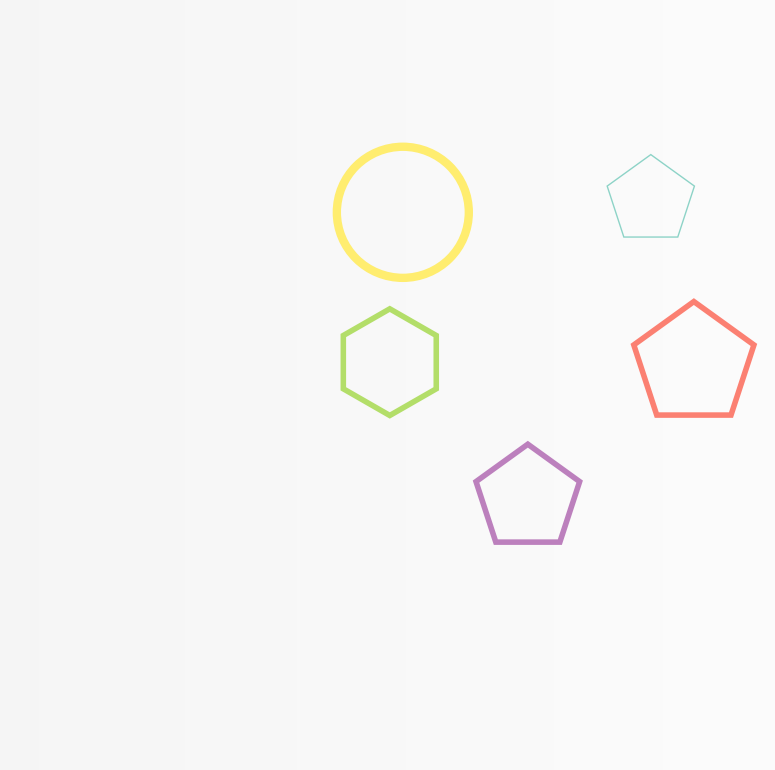[{"shape": "pentagon", "thickness": 0.5, "radius": 0.3, "center": [0.84, 0.74]}, {"shape": "pentagon", "thickness": 2, "radius": 0.41, "center": [0.895, 0.527]}, {"shape": "hexagon", "thickness": 2, "radius": 0.35, "center": [0.503, 0.53]}, {"shape": "pentagon", "thickness": 2, "radius": 0.35, "center": [0.681, 0.353]}, {"shape": "circle", "thickness": 3, "radius": 0.43, "center": [0.52, 0.724]}]